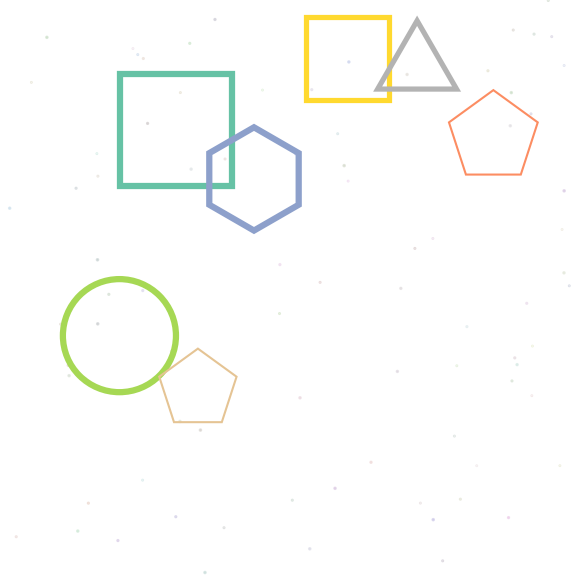[{"shape": "square", "thickness": 3, "radius": 0.49, "center": [0.305, 0.773]}, {"shape": "pentagon", "thickness": 1, "radius": 0.4, "center": [0.854, 0.762]}, {"shape": "hexagon", "thickness": 3, "radius": 0.45, "center": [0.44, 0.689]}, {"shape": "circle", "thickness": 3, "radius": 0.49, "center": [0.207, 0.418]}, {"shape": "square", "thickness": 2.5, "radius": 0.36, "center": [0.601, 0.898]}, {"shape": "pentagon", "thickness": 1, "radius": 0.35, "center": [0.343, 0.325]}, {"shape": "triangle", "thickness": 2.5, "radius": 0.39, "center": [0.722, 0.884]}]